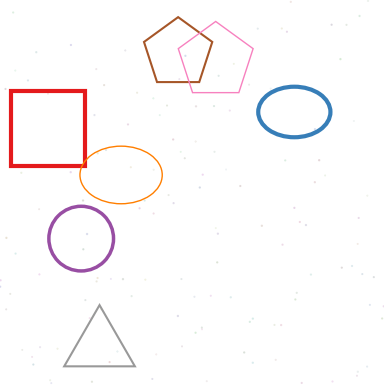[{"shape": "square", "thickness": 3, "radius": 0.48, "center": [0.125, 0.666]}, {"shape": "oval", "thickness": 3, "radius": 0.47, "center": [0.765, 0.709]}, {"shape": "circle", "thickness": 2.5, "radius": 0.42, "center": [0.211, 0.38]}, {"shape": "oval", "thickness": 1, "radius": 0.53, "center": [0.315, 0.546]}, {"shape": "pentagon", "thickness": 1.5, "radius": 0.47, "center": [0.463, 0.862]}, {"shape": "pentagon", "thickness": 1, "radius": 0.51, "center": [0.56, 0.842]}, {"shape": "triangle", "thickness": 1.5, "radius": 0.53, "center": [0.259, 0.102]}]